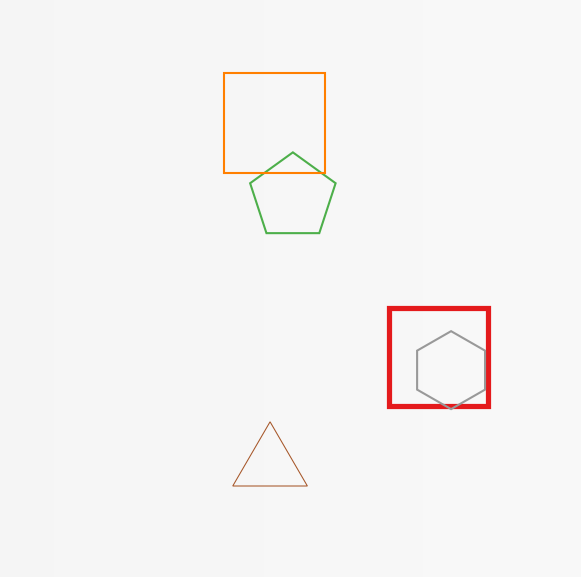[{"shape": "square", "thickness": 2.5, "radius": 0.42, "center": [0.754, 0.381]}, {"shape": "pentagon", "thickness": 1, "radius": 0.39, "center": [0.504, 0.658]}, {"shape": "square", "thickness": 1, "radius": 0.43, "center": [0.473, 0.787]}, {"shape": "triangle", "thickness": 0.5, "radius": 0.37, "center": [0.465, 0.195]}, {"shape": "hexagon", "thickness": 1, "radius": 0.34, "center": [0.776, 0.358]}]